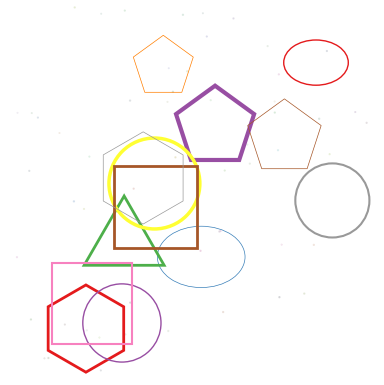[{"shape": "oval", "thickness": 1, "radius": 0.42, "center": [0.821, 0.837]}, {"shape": "hexagon", "thickness": 2, "radius": 0.57, "center": [0.223, 0.147]}, {"shape": "oval", "thickness": 0.5, "radius": 0.57, "center": [0.523, 0.333]}, {"shape": "triangle", "thickness": 2, "radius": 0.6, "center": [0.322, 0.371]}, {"shape": "pentagon", "thickness": 3, "radius": 0.53, "center": [0.559, 0.671]}, {"shape": "circle", "thickness": 1, "radius": 0.51, "center": [0.317, 0.161]}, {"shape": "pentagon", "thickness": 0.5, "radius": 0.41, "center": [0.424, 0.826]}, {"shape": "circle", "thickness": 2.5, "radius": 0.59, "center": [0.401, 0.523]}, {"shape": "square", "thickness": 2, "radius": 0.53, "center": [0.404, 0.462]}, {"shape": "pentagon", "thickness": 0.5, "radius": 0.5, "center": [0.739, 0.643]}, {"shape": "square", "thickness": 1.5, "radius": 0.52, "center": [0.24, 0.211]}, {"shape": "hexagon", "thickness": 0.5, "radius": 0.6, "center": [0.372, 0.538]}, {"shape": "circle", "thickness": 1.5, "radius": 0.48, "center": [0.863, 0.479]}]